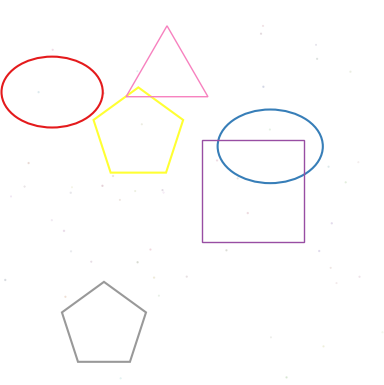[{"shape": "oval", "thickness": 1.5, "radius": 0.66, "center": [0.135, 0.761]}, {"shape": "oval", "thickness": 1.5, "radius": 0.68, "center": [0.702, 0.62]}, {"shape": "square", "thickness": 1, "radius": 0.66, "center": [0.657, 0.504]}, {"shape": "pentagon", "thickness": 1.5, "radius": 0.61, "center": [0.359, 0.651]}, {"shape": "triangle", "thickness": 1, "radius": 0.61, "center": [0.434, 0.81]}, {"shape": "pentagon", "thickness": 1.5, "radius": 0.57, "center": [0.27, 0.153]}]